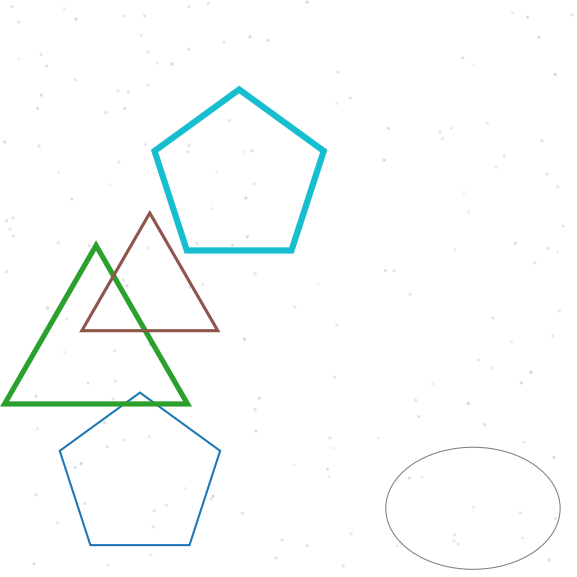[{"shape": "pentagon", "thickness": 1, "radius": 0.73, "center": [0.242, 0.173]}, {"shape": "triangle", "thickness": 2.5, "radius": 0.91, "center": [0.166, 0.391]}, {"shape": "triangle", "thickness": 1.5, "radius": 0.68, "center": [0.259, 0.494]}, {"shape": "oval", "thickness": 0.5, "radius": 0.76, "center": [0.819, 0.119]}, {"shape": "pentagon", "thickness": 3, "radius": 0.77, "center": [0.414, 0.69]}]